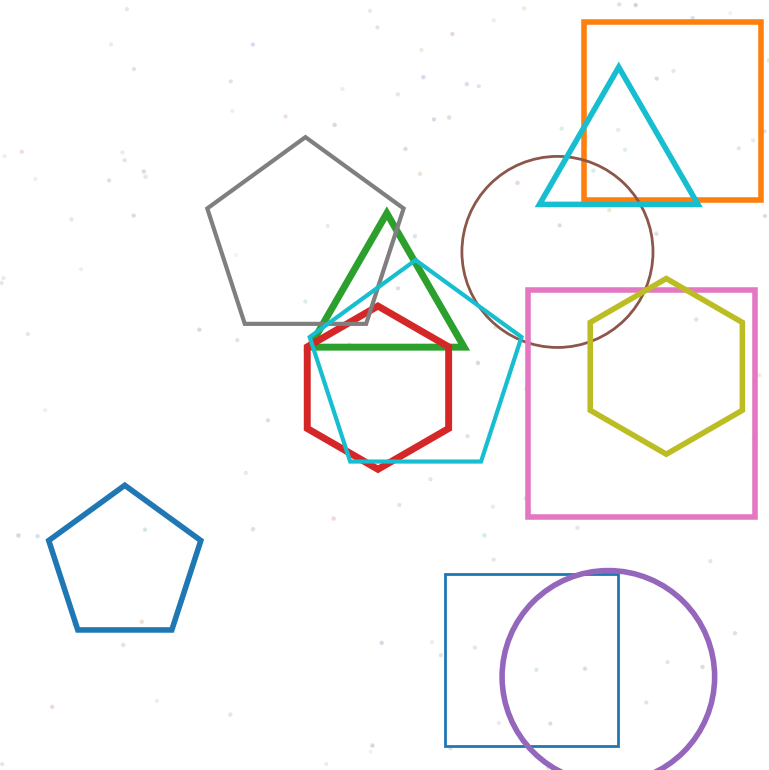[{"shape": "pentagon", "thickness": 2, "radius": 0.52, "center": [0.162, 0.266]}, {"shape": "square", "thickness": 1, "radius": 0.56, "center": [0.69, 0.143]}, {"shape": "square", "thickness": 2, "radius": 0.58, "center": [0.873, 0.856]}, {"shape": "triangle", "thickness": 2.5, "radius": 0.58, "center": [0.502, 0.607]}, {"shape": "hexagon", "thickness": 2.5, "radius": 0.53, "center": [0.491, 0.497]}, {"shape": "circle", "thickness": 2, "radius": 0.69, "center": [0.79, 0.121]}, {"shape": "circle", "thickness": 1, "radius": 0.62, "center": [0.724, 0.673]}, {"shape": "square", "thickness": 2, "radius": 0.74, "center": [0.833, 0.476]}, {"shape": "pentagon", "thickness": 1.5, "radius": 0.67, "center": [0.397, 0.688]}, {"shape": "hexagon", "thickness": 2, "radius": 0.57, "center": [0.865, 0.524]}, {"shape": "pentagon", "thickness": 1.5, "radius": 0.72, "center": [0.54, 0.518]}, {"shape": "triangle", "thickness": 2, "radius": 0.59, "center": [0.804, 0.794]}]